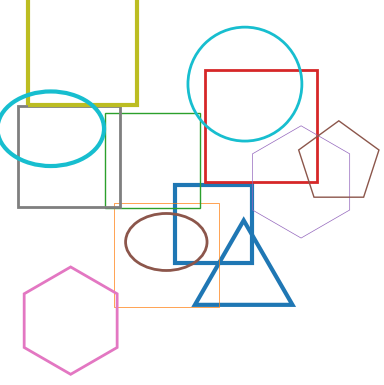[{"shape": "triangle", "thickness": 3, "radius": 0.73, "center": [0.633, 0.281]}, {"shape": "square", "thickness": 3, "radius": 0.5, "center": [0.555, 0.418]}, {"shape": "square", "thickness": 0.5, "radius": 0.68, "center": [0.432, 0.339]}, {"shape": "square", "thickness": 1, "radius": 0.62, "center": [0.397, 0.583]}, {"shape": "square", "thickness": 2, "radius": 0.73, "center": [0.678, 0.672]}, {"shape": "hexagon", "thickness": 0.5, "radius": 0.73, "center": [0.782, 0.527]}, {"shape": "oval", "thickness": 2, "radius": 0.53, "center": [0.432, 0.371]}, {"shape": "pentagon", "thickness": 1, "radius": 0.55, "center": [0.88, 0.577]}, {"shape": "hexagon", "thickness": 2, "radius": 0.7, "center": [0.184, 0.167]}, {"shape": "square", "thickness": 2, "radius": 0.66, "center": [0.179, 0.593]}, {"shape": "square", "thickness": 3, "radius": 0.71, "center": [0.214, 0.869]}, {"shape": "circle", "thickness": 2, "radius": 0.74, "center": [0.636, 0.782]}, {"shape": "oval", "thickness": 3, "radius": 0.69, "center": [0.132, 0.666]}]